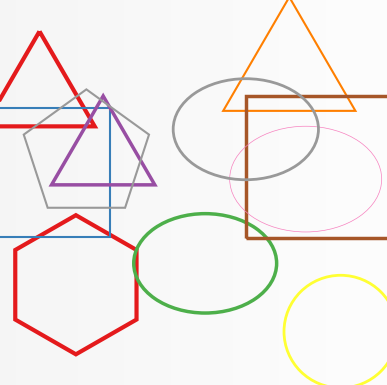[{"shape": "triangle", "thickness": 3, "radius": 0.82, "center": [0.102, 0.754]}, {"shape": "hexagon", "thickness": 3, "radius": 0.9, "center": [0.196, 0.26]}, {"shape": "square", "thickness": 1.5, "radius": 0.84, "center": [0.115, 0.552]}, {"shape": "oval", "thickness": 2.5, "radius": 0.92, "center": [0.53, 0.316]}, {"shape": "triangle", "thickness": 2.5, "radius": 0.77, "center": [0.266, 0.597]}, {"shape": "triangle", "thickness": 1.5, "radius": 0.98, "center": [0.747, 0.811]}, {"shape": "circle", "thickness": 2, "radius": 0.73, "center": [0.879, 0.139]}, {"shape": "square", "thickness": 2.5, "radius": 0.92, "center": [0.818, 0.566]}, {"shape": "oval", "thickness": 0.5, "radius": 0.98, "center": [0.789, 0.535]}, {"shape": "oval", "thickness": 2, "radius": 0.94, "center": [0.634, 0.664]}, {"shape": "pentagon", "thickness": 1.5, "radius": 0.85, "center": [0.223, 0.598]}]